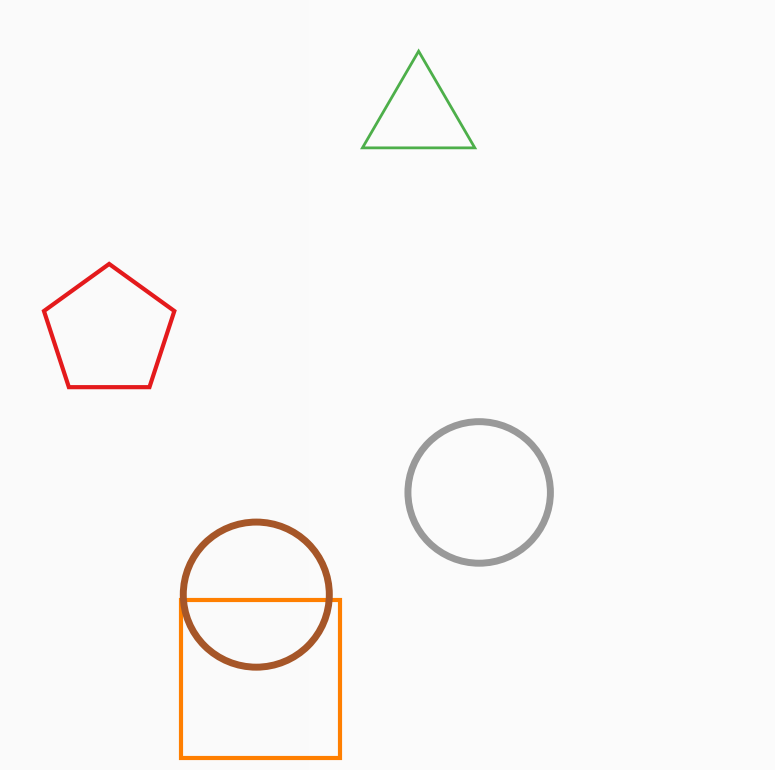[{"shape": "pentagon", "thickness": 1.5, "radius": 0.44, "center": [0.141, 0.569]}, {"shape": "triangle", "thickness": 1, "radius": 0.42, "center": [0.54, 0.85]}, {"shape": "square", "thickness": 1.5, "radius": 0.51, "center": [0.336, 0.118]}, {"shape": "circle", "thickness": 2.5, "radius": 0.47, "center": [0.331, 0.228]}, {"shape": "circle", "thickness": 2.5, "radius": 0.46, "center": [0.618, 0.36]}]